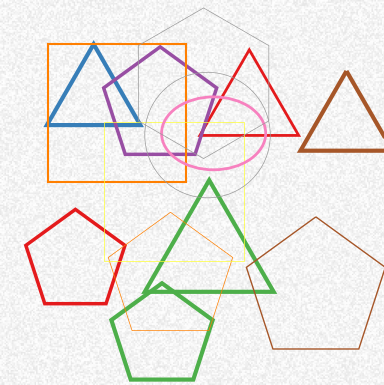[{"shape": "triangle", "thickness": 2, "radius": 0.74, "center": [0.647, 0.722]}, {"shape": "pentagon", "thickness": 2.5, "radius": 0.68, "center": [0.196, 0.321]}, {"shape": "triangle", "thickness": 3, "radius": 0.7, "center": [0.243, 0.745]}, {"shape": "pentagon", "thickness": 3, "radius": 0.69, "center": [0.421, 0.126]}, {"shape": "triangle", "thickness": 3, "radius": 0.97, "center": [0.543, 0.339]}, {"shape": "pentagon", "thickness": 2.5, "radius": 0.77, "center": [0.416, 0.724]}, {"shape": "square", "thickness": 1.5, "radius": 0.9, "center": [0.304, 0.707]}, {"shape": "pentagon", "thickness": 0.5, "radius": 0.85, "center": [0.443, 0.279]}, {"shape": "square", "thickness": 0.5, "radius": 0.91, "center": [0.453, 0.503]}, {"shape": "triangle", "thickness": 3, "radius": 0.69, "center": [0.9, 0.678]}, {"shape": "pentagon", "thickness": 1, "radius": 0.95, "center": [0.82, 0.247]}, {"shape": "oval", "thickness": 2, "radius": 0.68, "center": [0.555, 0.654]}, {"shape": "circle", "thickness": 0.5, "radius": 0.82, "center": [0.539, 0.649]}, {"shape": "hexagon", "thickness": 0.5, "radius": 0.98, "center": [0.529, 0.784]}]